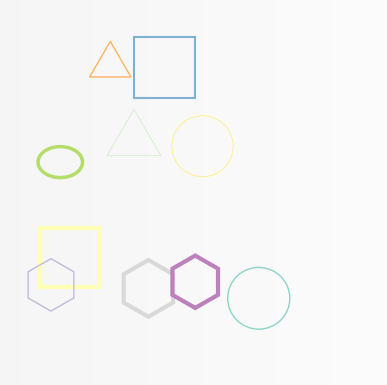[{"shape": "circle", "thickness": 1, "radius": 0.4, "center": [0.668, 0.225]}, {"shape": "square", "thickness": 3, "radius": 0.38, "center": [0.179, 0.331]}, {"shape": "hexagon", "thickness": 1, "radius": 0.34, "center": [0.132, 0.26]}, {"shape": "square", "thickness": 1.5, "radius": 0.4, "center": [0.424, 0.824]}, {"shape": "triangle", "thickness": 1, "radius": 0.31, "center": [0.285, 0.831]}, {"shape": "oval", "thickness": 2.5, "radius": 0.29, "center": [0.156, 0.579]}, {"shape": "hexagon", "thickness": 3, "radius": 0.37, "center": [0.383, 0.251]}, {"shape": "hexagon", "thickness": 3, "radius": 0.34, "center": [0.504, 0.268]}, {"shape": "triangle", "thickness": 0.5, "radius": 0.4, "center": [0.346, 0.636]}, {"shape": "circle", "thickness": 0.5, "radius": 0.4, "center": [0.523, 0.62]}]